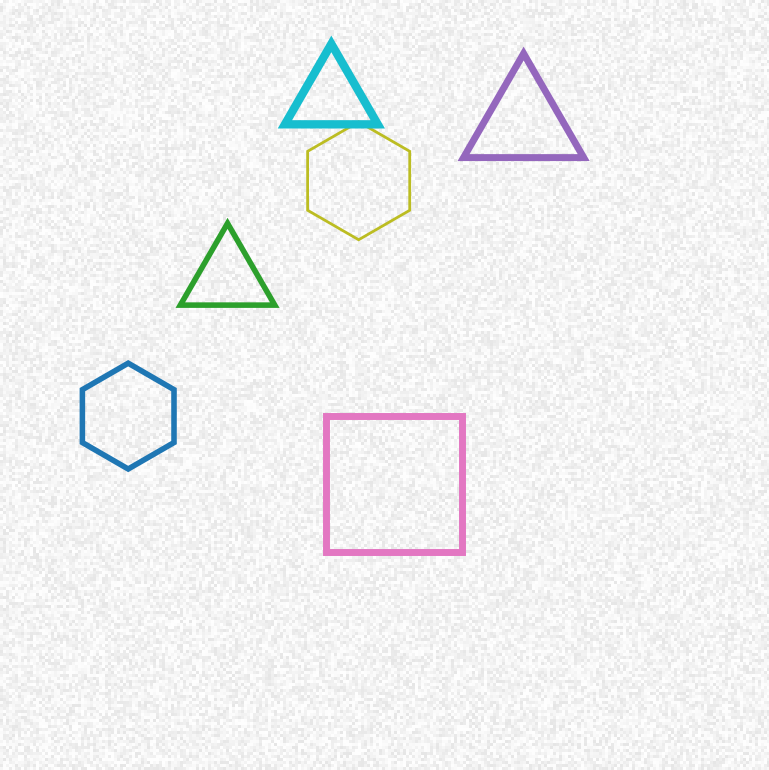[{"shape": "hexagon", "thickness": 2, "radius": 0.34, "center": [0.166, 0.46]}, {"shape": "triangle", "thickness": 2, "radius": 0.35, "center": [0.296, 0.639]}, {"shape": "triangle", "thickness": 2.5, "radius": 0.45, "center": [0.68, 0.84]}, {"shape": "square", "thickness": 2.5, "radius": 0.44, "center": [0.512, 0.372]}, {"shape": "hexagon", "thickness": 1, "radius": 0.38, "center": [0.466, 0.765]}, {"shape": "triangle", "thickness": 3, "radius": 0.35, "center": [0.43, 0.873]}]